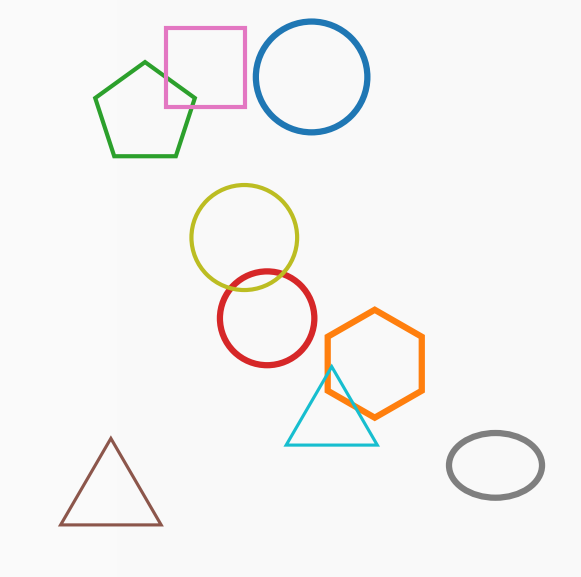[{"shape": "circle", "thickness": 3, "radius": 0.48, "center": [0.536, 0.866]}, {"shape": "hexagon", "thickness": 3, "radius": 0.47, "center": [0.645, 0.369]}, {"shape": "pentagon", "thickness": 2, "radius": 0.45, "center": [0.25, 0.802]}, {"shape": "circle", "thickness": 3, "radius": 0.41, "center": [0.46, 0.448]}, {"shape": "triangle", "thickness": 1.5, "radius": 0.5, "center": [0.191, 0.14]}, {"shape": "square", "thickness": 2, "radius": 0.34, "center": [0.353, 0.882]}, {"shape": "oval", "thickness": 3, "radius": 0.4, "center": [0.852, 0.193]}, {"shape": "circle", "thickness": 2, "radius": 0.45, "center": [0.42, 0.588]}, {"shape": "triangle", "thickness": 1.5, "radius": 0.45, "center": [0.571, 0.274]}]